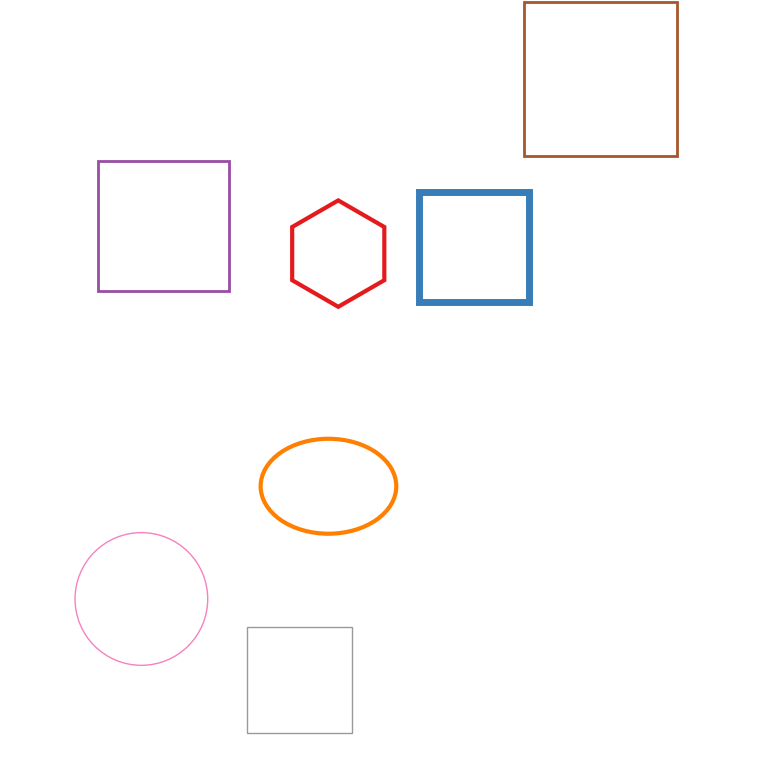[{"shape": "hexagon", "thickness": 1.5, "radius": 0.35, "center": [0.439, 0.671]}, {"shape": "square", "thickness": 2.5, "radius": 0.36, "center": [0.615, 0.679]}, {"shape": "square", "thickness": 1, "radius": 0.42, "center": [0.212, 0.706]}, {"shape": "oval", "thickness": 1.5, "radius": 0.44, "center": [0.427, 0.369]}, {"shape": "square", "thickness": 1, "radius": 0.5, "center": [0.78, 0.898]}, {"shape": "circle", "thickness": 0.5, "radius": 0.43, "center": [0.184, 0.222]}, {"shape": "square", "thickness": 0.5, "radius": 0.34, "center": [0.389, 0.117]}]